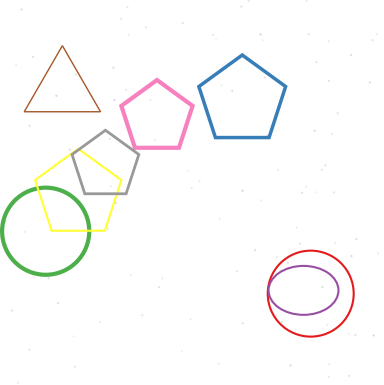[{"shape": "circle", "thickness": 1.5, "radius": 0.56, "center": [0.807, 0.237]}, {"shape": "pentagon", "thickness": 2.5, "radius": 0.59, "center": [0.629, 0.739]}, {"shape": "circle", "thickness": 3, "radius": 0.57, "center": [0.119, 0.399]}, {"shape": "oval", "thickness": 1.5, "radius": 0.45, "center": [0.788, 0.246]}, {"shape": "pentagon", "thickness": 1.5, "radius": 0.59, "center": [0.203, 0.496]}, {"shape": "triangle", "thickness": 1, "radius": 0.57, "center": [0.162, 0.767]}, {"shape": "pentagon", "thickness": 3, "radius": 0.49, "center": [0.408, 0.695]}, {"shape": "pentagon", "thickness": 2, "radius": 0.46, "center": [0.274, 0.57]}]